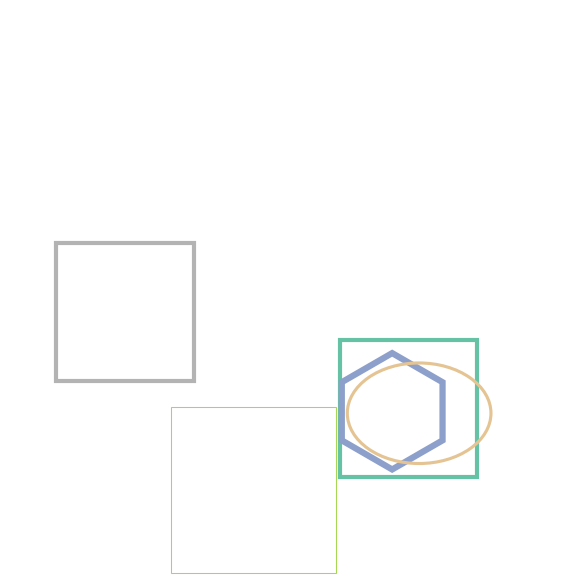[{"shape": "square", "thickness": 2, "radius": 0.59, "center": [0.707, 0.292]}, {"shape": "hexagon", "thickness": 3, "radius": 0.5, "center": [0.679, 0.287]}, {"shape": "square", "thickness": 0.5, "radius": 0.72, "center": [0.439, 0.151]}, {"shape": "oval", "thickness": 1.5, "radius": 0.62, "center": [0.726, 0.284]}, {"shape": "square", "thickness": 2, "radius": 0.6, "center": [0.217, 0.46]}]